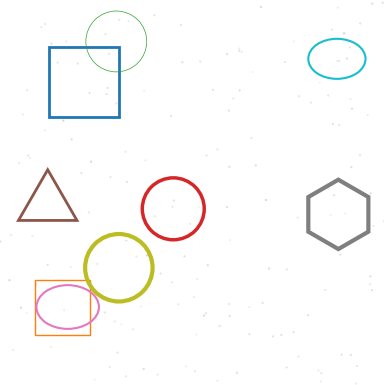[{"shape": "square", "thickness": 2, "radius": 0.45, "center": [0.217, 0.787]}, {"shape": "square", "thickness": 1, "radius": 0.36, "center": [0.162, 0.202]}, {"shape": "circle", "thickness": 0.5, "radius": 0.4, "center": [0.302, 0.892]}, {"shape": "circle", "thickness": 2.5, "radius": 0.4, "center": [0.45, 0.458]}, {"shape": "triangle", "thickness": 2, "radius": 0.44, "center": [0.124, 0.471]}, {"shape": "oval", "thickness": 1.5, "radius": 0.41, "center": [0.176, 0.203]}, {"shape": "hexagon", "thickness": 3, "radius": 0.45, "center": [0.879, 0.443]}, {"shape": "circle", "thickness": 3, "radius": 0.44, "center": [0.309, 0.305]}, {"shape": "oval", "thickness": 1.5, "radius": 0.37, "center": [0.875, 0.847]}]